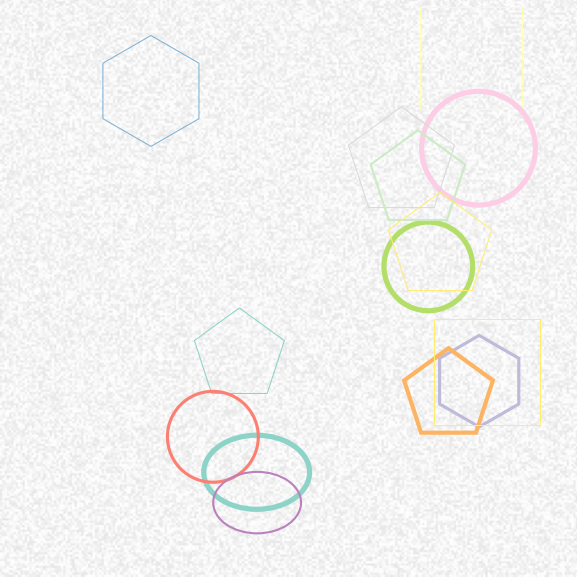[{"shape": "oval", "thickness": 2.5, "radius": 0.46, "center": [0.445, 0.181]}, {"shape": "pentagon", "thickness": 0.5, "radius": 0.41, "center": [0.415, 0.384]}, {"shape": "square", "thickness": 0.5, "radius": 0.44, "center": [0.816, 0.898]}, {"shape": "hexagon", "thickness": 1.5, "radius": 0.4, "center": [0.83, 0.339]}, {"shape": "circle", "thickness": 1.5, "radius": 0.39, "center": [0.369, 0.243]}, {"shape": "hexagon", "thickness": 0.5, "radius": 0.48, "center": [0.261, 0.842]}, {"shape": "pentagon", "thickness": 2, "radius": 0.4, "center": [0.777, 0.315]}, {"shape": "circle", "thickness": 2.5, "radius": 0.38, "center": [0.742, 0.538]}, {"shape": "circle", "thickness": 2.5, "radius": 0.49, "center": [0.829, 0.742]}, {"shape": "pentagon", "thickness": 0.5, "radius": 0.48, "center": [0.695, 0.718]}, {"shape": "oval", "thickness": 1, "radius": 0.38, "center": [0.445, 0.129]}, {"shape": "pentagon", "thickness": 1, "radius": 0.43, "center": [0.724, 0.688]}, {"shape": "pentagon", "thickness": 0.5, "radius": 0.47, "center": [0.762, 0.572]}, {"shape": "square", "thickness": 0.5, "radius": 0.46, "center": [0.844, 0.355]}]